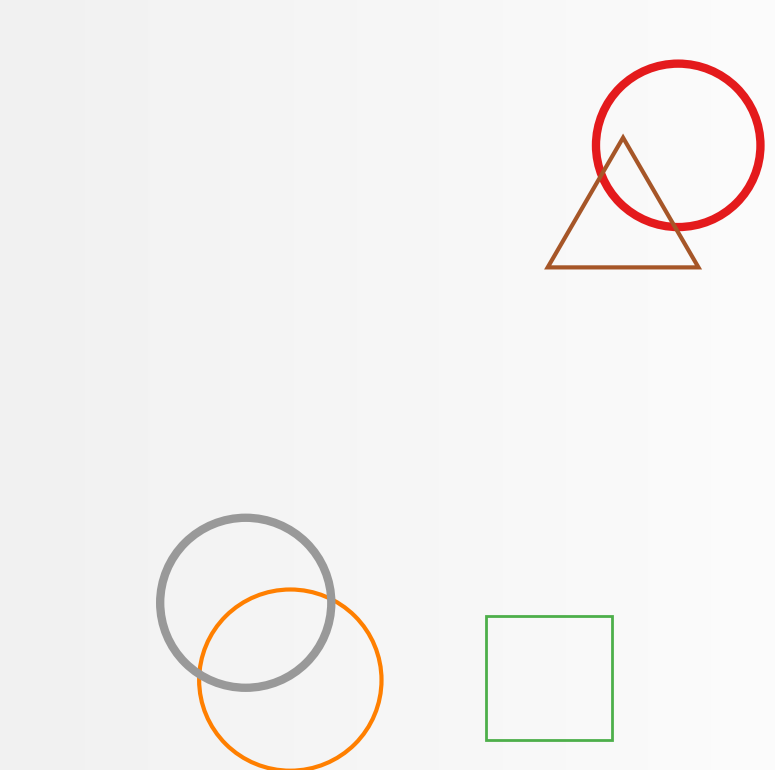[{"shape": "circle", "thickness": 3, "radius": 0.53, "center": [0.875, 0.811]}, {"shape": "square", "thickness": 1, "radius": 0.4, "center": [0.708, 0.119]}, {"shape": "circle", "thickness": 1.5, "radius": 0.59, "center": [0.375, 0.117]}, {"shape": "triangle", "thickness": 1.5, "radius": 0.56, "center": [0.804, 0.709]}, {"shape": "circle", "thickness": 3, "radius": 0.55, "center": [0.317, 0.217]}]